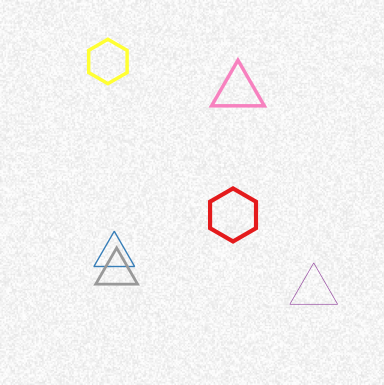[{"shape": "hexagon", "thickness": 3, "radius": 0.34, "center": [0.605, 0.442]}, {"shape": "triangle", "thickness": 1, "radius": 0.31, "center": [0.297, 0.338]}, {"shape": "triangle", "thickness": 0.5, "radius": 0.36, "center": [0.815, 0.245]}, {"shape": "hexagon", "thickness": 2.5, "radius": 0.29, "center": [0.28, 0.84]}, {"shape": "triangle", "thickness": 2.5, "radius": 0.4, "center": [0.618, 0.765]}, {"shape": "triangle", "thickness": 2, "radius": 0.31, "center": [0.303, 0.293]}]